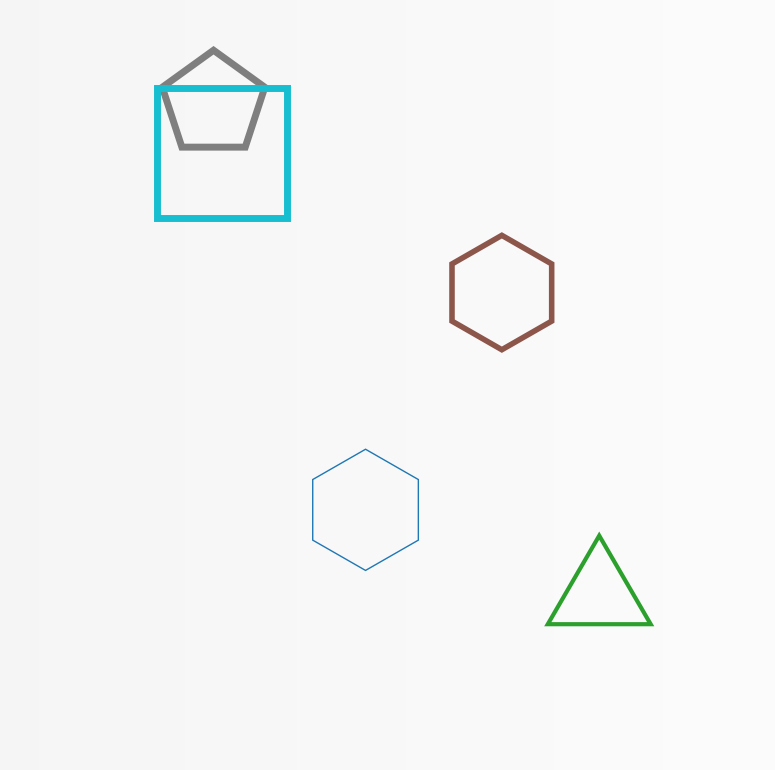[{"shape": "hexagon", "thickness": 0.5, "radius": 0.39, "center": [0.472, 0.338]}, {"shape": "triangle", "thickness": 1.5, "radius": 0.38, "center": [0.773, 0.228]}, {"shape": "hexagon", "thickness": 2, "radius": 0.37, "center": [0.648, 0.62]}, {"shape": "pentagon", "thickness": 2.5, "radius": 0.35, "center": [0.276, 0.865]}, {"shape": "square", "thickness": 2.5, "radius": 0.42, "center": [0.286, 0.801]}]